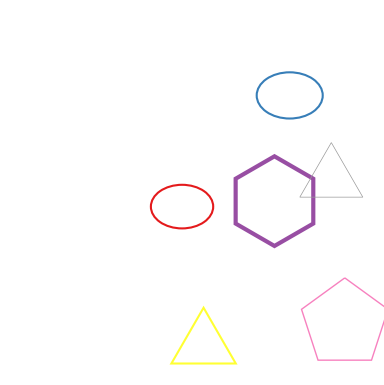[{"shape": "oval", "thickness": 1.5, "radius": 0.4, "center": [0.473, 0.463]}, {"shape": "oval", "thickness": 1.5, "radius": 0.43, "center": [0.753, 0.752]}, {"shape": "hexagon", "thickness": 3, "radius": 0.58, "center": [0.713, 0.478]}, {"shape": "triangle", "thickness": 1.5, "radius": 0.48, "center": [0.529, 0.104]}, {"shape": "pentagon", "thickness": 1, "radius": 0.59, "center": [0.896, 0.16]}, {"shape": "triangle", "thickness": 0.5, "radius": 0.47, "center": [0.861, 0.535]}]